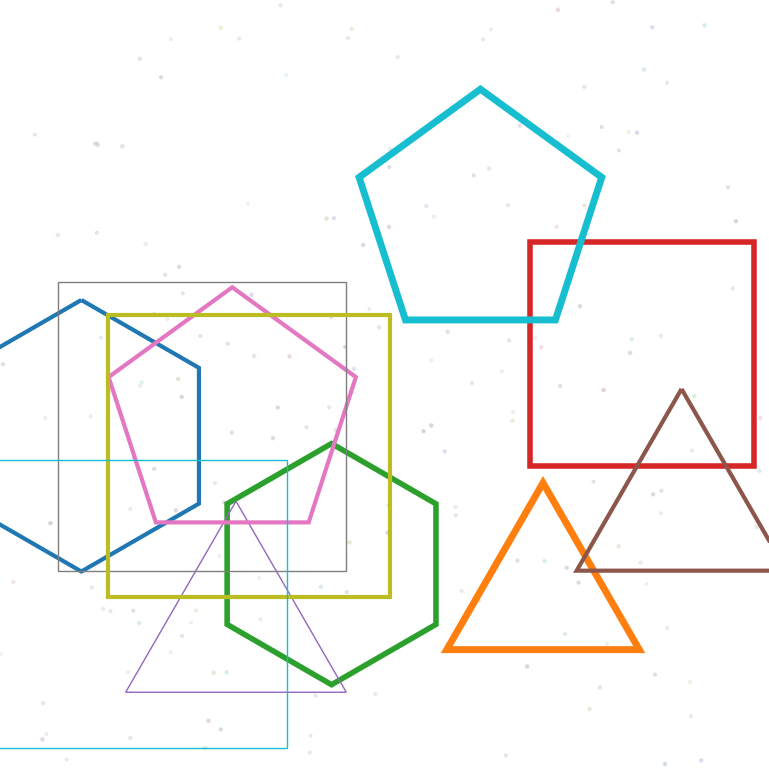[{"shape": "hexagon", "thickness": 1.5, "radius": 0.88, "center": [0.106, 0.434]}, {"shape": "triangle", "thickness": 2.5, "radius": 0.72, "center": [0.705, 0.229]}, {"shape": "hexagon", "thickness": 2, "radius": 0.78, "center": [0.431, 0.267]}, {"shape": "square", "thickness": 2, "radius": 0.73, "center": [0.834, 0.54]}, {"shape": "triangle", "thickness": 0.5, "radius": 0.83, "center": [0.306, 0.184]}, {"shape": "triangle", "thickness": 1.5, "radius": 0.79, "center": [0.885, 0.338]}, {"shape": "pentagon", "thickness": 1.5, "radius": 0.84, "center": [0.302, 0.458]}, {"shape": "square", "thickness": 0.5, "radius": 0.94, "center": [0.263, 0.446]}, {"shape": "square", "thickness": 1.5, "radius": 0.92, "center": [0.323, 0.408]}, {"shape": "square", "thickness": 0.5, "radius": 0.93, "center": [0.185, 0.216]}, {"shape": "pentagon", "thickness": 2.5, "radius": 0.83, "center": [0.624, 0.719]}]